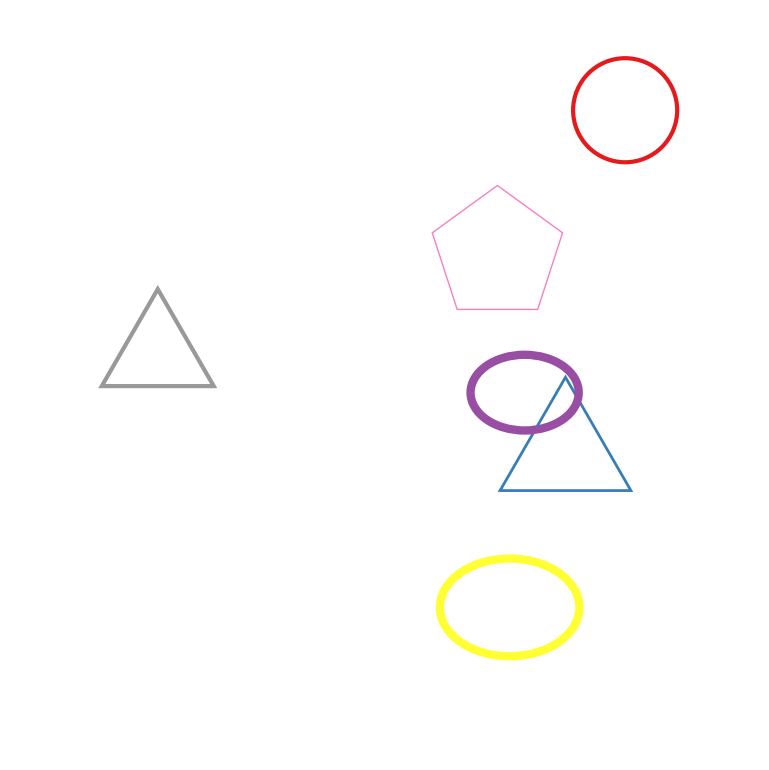[{"shape": "circle", "thickness": 1.5, "radius": 0.34, "center": [0.812, 0.857]}, {"shape": "triangle", "thickness": 1, "radius": 0.49, "center": [0.734, 0.412]}, {"shape": "oval", "thickness": 3, "radius": 0.35, "center": [0.681, 0.49]}, {"shape": "oval", "thickness": 3, "radius": 0.45, "center": [0.662, 0.211]}, {"shape": "pentagon", "thickness": 0.5, "radius": 0.44, "center": [0.646, 0.67]}, {"shape": "triangle", "thickness": 1.5, "radius": 0.42, "center": [0.205, 0.541]}]